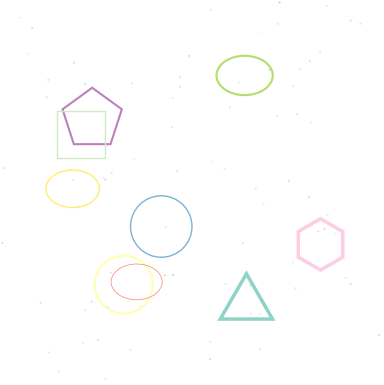[{"shape": "triangle", "thickness": 2.5, "radius": 0.39, "center": [0.64, 0.21]}, {"shape": "circle", "thickness": 1.5, "radius": 0.38, "center": [0.322, 0.261]}, {"shape": "oval", "thickness": 0.5, "radius": 0.33, "center": [0.355, 0.268]}, {"shape": "circle", "thickness": 1, "radius": 0.4, "center": [0.419, 0.412]}, {"shape": "oval", "thickness": 1.5, "radius": 0.37, "center": [0.635, 0.804]}, {"shape": "hexagon", "thickness": 2.5, "radius": 0.33, "center": [0.833, 0.365]}, {"shape": "pentagon", "thickness": 1.5, "radius": 0.41, "center": [0.239, 0.691]}, {"shape": "square", "thickness": 1, "radius": 0.31, "center": [0.21, 0.651]}, {"shape": "oval", "thickness": 1, "radius": 0.35, "center": [0.189, 0.51]}]